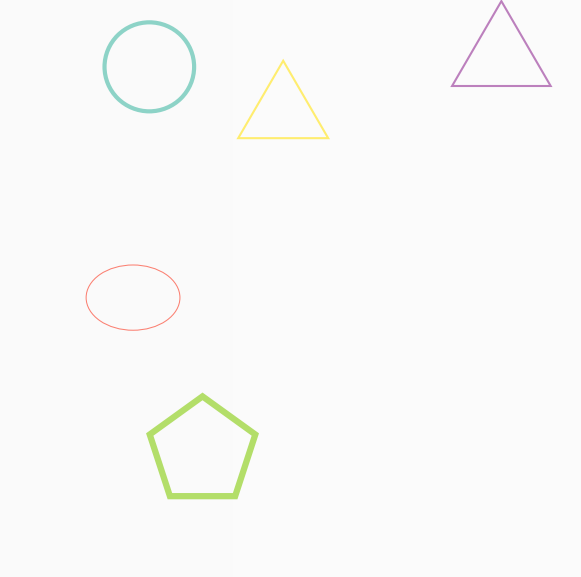[{"shape": "circle", "thickness": 2, "radius": 0.39, "center": [0.257, 0.883]}, {"shape": "oval", "thickness": 0.5, "radius": 0.4, "center": [0.229, 0.484]}, {"shape": "pentagon", "thickness": 3, "radius": 0.48, "center": [0.348, 0.217]}, {"shape": "triangle", "thickness": 1, "radius": 0.49, "center": [0.863, 0.899]}, {"shape": "triangle", "thickness": 1, "radius": 0.45, "center": [0.487, 0.805]}]